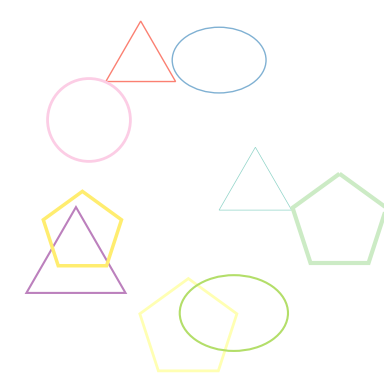[{"shape": "triangle", "thickness": 0.5, "radius": 0.54, "center": [0.663, 0.509]}, {"shape": "pentagon", "thickness": 2, "radius": 0.66, "center": [0.489, 0.144]}, {"shape": "triangle", "thickness": 1, "radius": 0.52, "center": [0.365, 0.841]}, {"shape": "oval", "thickness": 1, "radius": 0.61, "center": [0.569, 0.844]}, {"shape": "oval", "thickness": 1.5, "radius": 0.7, "center": [0.607, 0.187]}, {"shape": "circle", "thickness": 2, "radius": 0.54, "center": [0.231, 0.688]}, {"shape": "triangle", "thickness": 1.5, "radius": 0.74, "center": [0.197, 0.313]}, {"shape": "pentagon", "thickness": 3, "radius": 0.64, "center": [0.882, 0.421]}, {"shape": "pentagon", "thickness": 2.5, "radius": 0.53, "center": [0.214, 0.396]}]